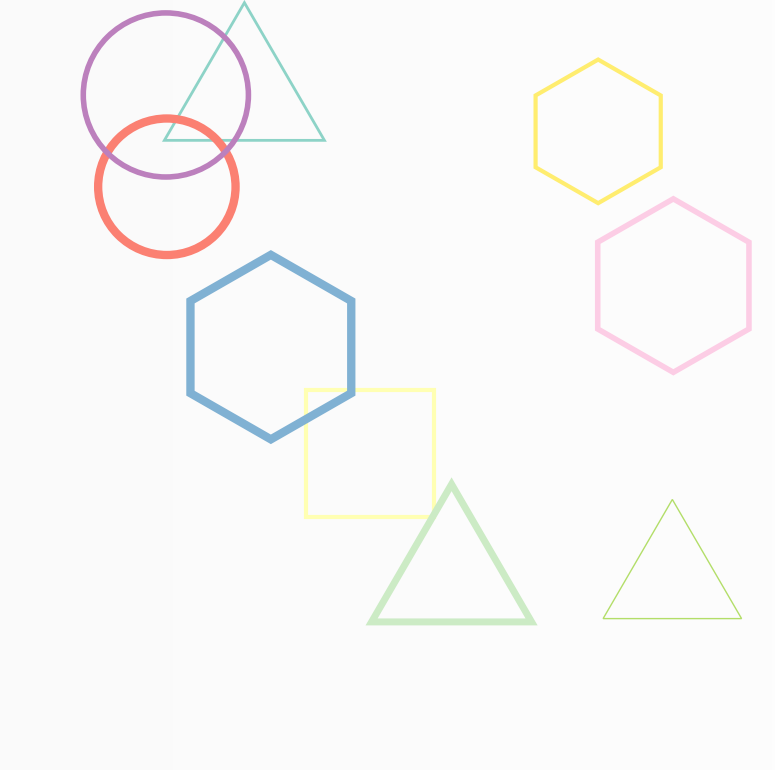[{"shape": "triangle", "thickness": 1, "radius": 0.6, "center": [0.315, 0.877]}, {"shape": "square", "thickness": 1.5, "radius": 0.41, "center": [0.477, 0.411]}, {"shape": "circle", "thickness": 3, "radius": 0.44, "center": [0.215, 0.757]}, {"shape": "hexagon", "thickness": 3, "radius": 0.6, "center": [0.349, 0.549]}, {"shape": "triangle", "thickness": 0.5, "radius": 0.52, "center": [0.868, 0.248]}, {"shape": "hexagon", "thickness": 2, "radius": 0.56, "center": [0.869, 0.629]}, {"shape": "circle", "thickness": 2, "radius": 0.53, "center": [0.214, 0.877]}, {"shape": "triangle", "thickness": 2.5, "radius": 0.6, "center": [0.583, 0.252]}, {"shape": "hexagon", "thickness": 1.5, "radius": 0.47, "center": [0.772, 0.829]}]